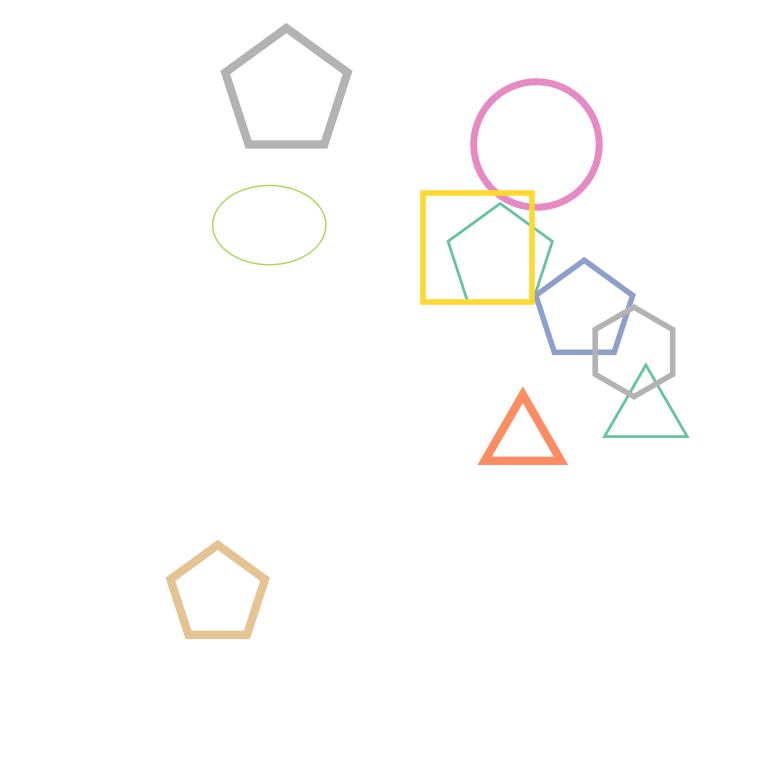[{"shape": "triangle", "thickness": 1, "radius": 0.31, "center": [0.839, 0.464]}, {"shape": "pentagon", "thickness": 1, "radius": 0.36, "center": [0.65, 0.665]}, {"shape": "triangle", "thickness": 3, "radius": 0.29, "center": [0.679, 0.43]}, {"shape": "pentagon", "thickness": 2, "radius": 0.33, "center": [0.759, 0.596]}, {"shape": "circle", "thickness": 2.5, "radius": 0.41, "center": [0.697, 0.812]}, {"shape": "oval", "thickness": 0.5, "radius": 0.37, "center": [0.35, 0.708]}, {"shape": "square", "thickness": 2, "radius": 0.35, "center": [0.62, 0.678]}, {"shape": "pentagon", "thickness": 3, "radius": 0.32, "center": [0.283, 0.228]}, {"shape": "pentagon", "thickness": 3, "radius": 0.42, "center": [0.372, 0.88]}, {"shape": "hexagon", "thickness": 2, "radius": 0.29, "center": [0.823, 0.543]}]